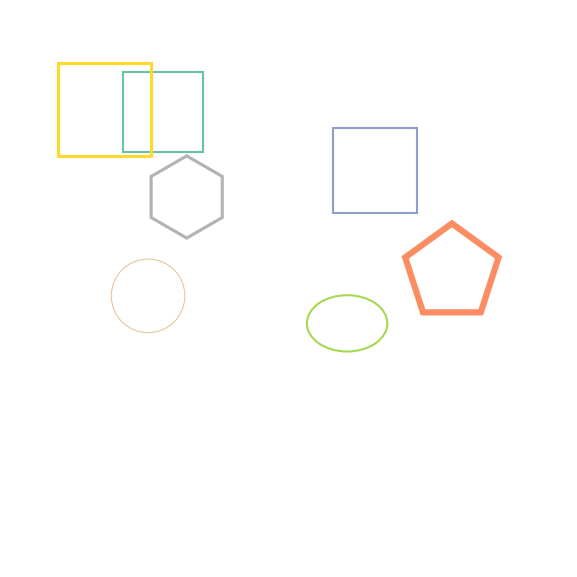[{"shape": "square", "thickness": 1, "radius": 0.35, "center": [0.282, 0.805]}, {"shape": "pentagon", "thickness": 3, "radius": 0.43, "center": [0.783, 0.527]}, {"shape": "square", "thickness": 1, "radius": 0.37, "center": [0.65, 0.704]}, {"shape": "oval", "thickness": 1, "radius": 0.35, "center": [0.601, 0.439]}, {"shape": "square", "thickness": 1.5, "radius": 0.4, "center": [0.181, 0.81]}, {"shape": "circle", "thickness": 0.5, "radius": 0.32, "center": [0.256, 0.487]}, {"shape": "hexagon", "thickness": 1.5, "radius": 0.36, "center": [0.323, 0.658]}]